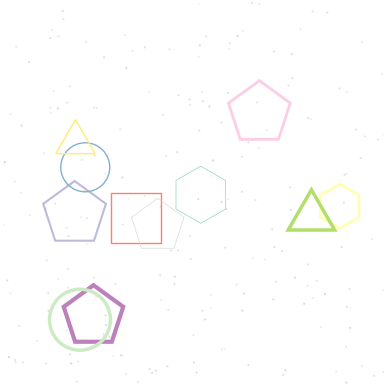[{"shape": "hexagon", "thickness": 0.5, "radius": 0.37, "center": [0.521, 0.494]}, {"shape": "hexagon", "thickness": 2, "radius": 0.29, "center": [0.882, 0.464]}, {"shape": "pentagon", "thickness": 1.5, "radius": 0.43, "center": [0.194, 0.444]}, {"shape": "square", "thickness": 1, "radius": 0.32, "center": [0.353, 0.434]}, {"shape": "circle", "thickness": 1, "radius": 0.32, "center": [0.221, 0.566]}, {"shape": "triangle", "thickness": 2.5, "radius": 0.35, "center": [0.809, 0.437]}, {"shape": "pentagon", "thickness": 2, "radius": 0.42, "center": [0.674, 0.706]}, {"shape": "pentagon", "thickness": 0.5, "radius": 0.36, "center": [0.41, 0.413]}, {"shape": "pentagon", "thickness": 3, "radius": 0.41, "center": [0.243, 0.178]}, {"shape": "circle", "thickness": 2.5, "radius": 0.4, "center": [0.208, 0.17]}, {"shape": "triangle", "thickness": 1, "radius": 0.3, "center": [0.196, 0.63]}]